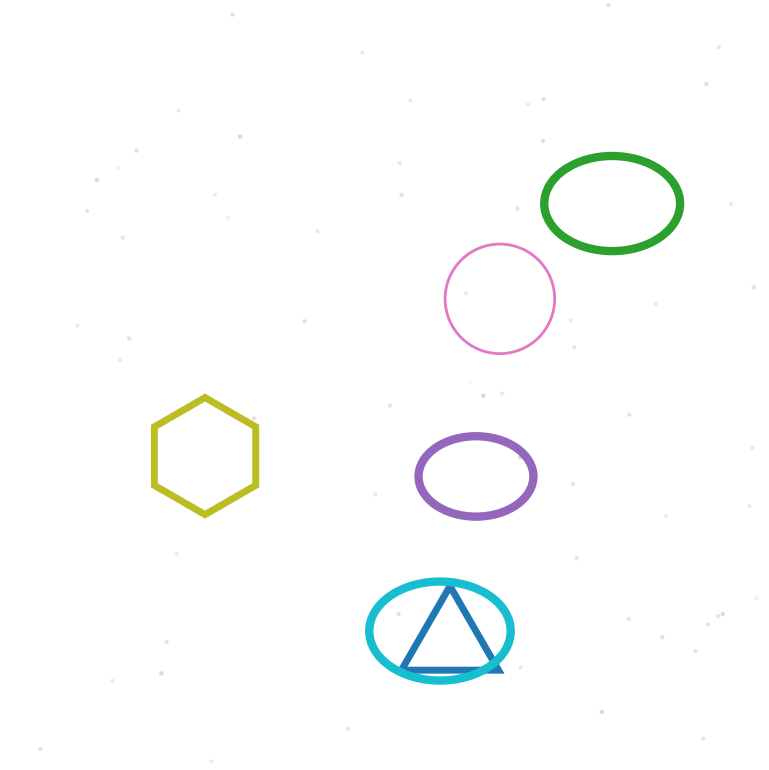[{"shape": "triangle", "thickness": 2.5, "radius": 0.36, "center": [0.584, 0.166]}, {"shape": "oval", "thickness": 3, "radius": 0.44, "center": [0.795, 0.736]}, {"shape": "oval", "thickness": 3, "radius": 0.37, "center": [0.618, 0.381]}, {"shape": "circle", "thickness": 1, "radius": 0.36, "center": [0.649, 0.612]}, {"shape": "hexagon", "thickness": 2.5, "radius": 0.38, "center": [0.266, 0.408]}, {"shape": "oval", "thickness": 3, "radius": 0.46, "center": [0.571, 0.18]}]